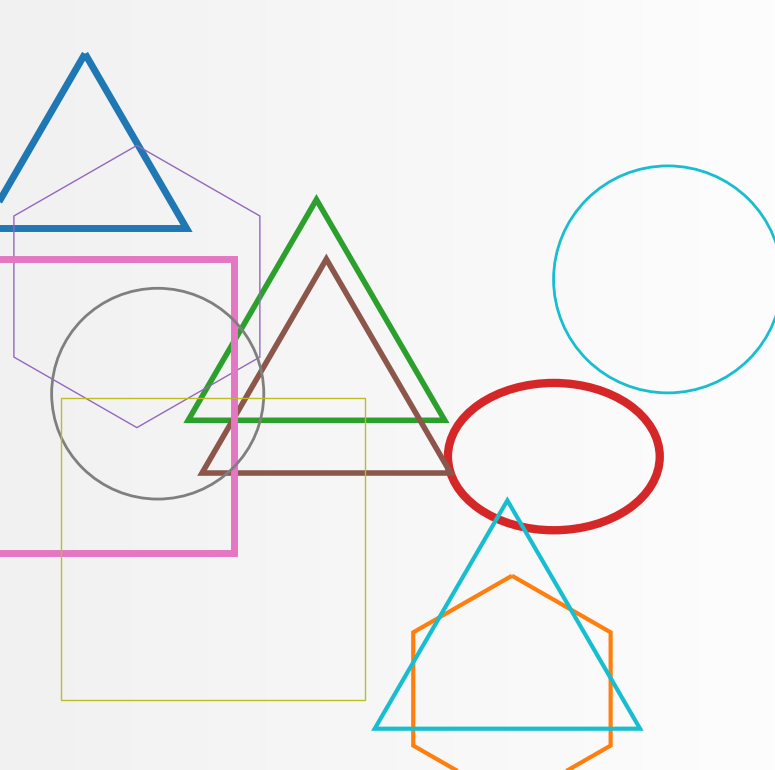[{"shape": "triangle", "thickness": 2.5, "radius": 0.76, "center": [0.11, 0.779]}, {"shape": "hexagon", "thickness": 1.5, "radius": 0.74, "center": [0.661, 0.105]}, {"shape": "triangle", "thickness": 2, "radius": 0.96, "center": [0.408, 0.55]}, {"shape": "oval", "thickness": 3, "radius": 0.68, "center": [0.715, 0.407]}, {"shape": "hexagon", "thickness": 0.5, "radius": 0.92, "center": [0.177, 0.628]}, {"shape": "triangle", "thickness": 2, "radius": 0.93, "center": [0.421, 0.478]}, {"shape": "square", "thickness": 2.5, "radius": 0.95, "center": [0.111, 0.473]}, {"shape": "circle", "thickness": 1, "radius": 0.68, "center": [0.203, 0.489]}, {"shape": "square", "thickness": 0.5, "radius": 0.98, "center": [0.275, 0.287]}, {"shape": "circle", "thickness": 1, "radius": 0.74, "center": [0.862, 0.637]}, {"shape": "triangle", "thickness": 1.5, "radius": 0.99, "center": [0.655, 0.152]}]